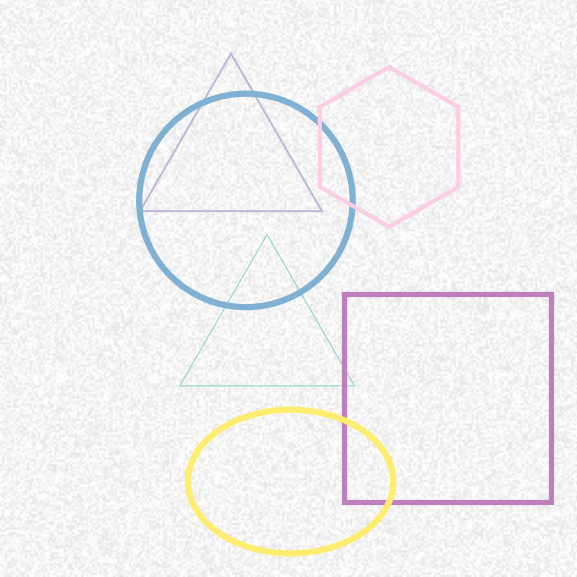[{"shape": "triangle", "thickness": 0.5, "radius": 0.87, "center": [0.463, 0.418]}, {"shape": "triangle", "thickness": 1, "radius": 0.91, "center": [0.4, 0.724]}, {"shape": "circle", "thickness": 3, "radius": 0.92, "center": [0.426, 0.652]}, {"shape": "hexagon", "thickness": 2, "radius": 0.69, "center": [0.674, 0.745]}, {"shape": "square", "thickness": 2.5, "radius": 0.9, "center": [0.775, 0.31]}, {"shape": "oval", "thickness": 3, "radius": 0.89, "center": [0.503, 0.165]}]